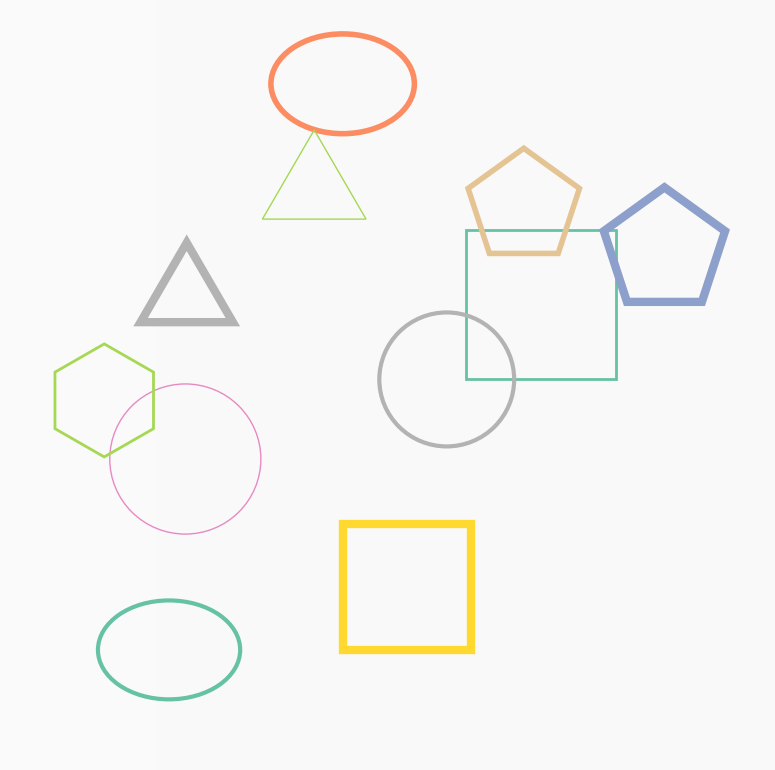[{"shape": "square", "thickness": 1, "radius": 0.48, "center": [0.699, 0.605]}, {"shape": "oval", "thickness": 1.5, "radius": 0.46, "center": [0.218, 0.156]}, {"shape": "oval", "thickness": 2, "radius": 0.46, "center": [0.442, 0.891]}, {"shape": "pentagon", "thickness": 3, "radius": 0.41, "center": [0.857, 0.674]}, {"shape": "circle", "thickness": 0.5, "radius": 0.49, "center": [0.239, 0.404]}, {"shape": "hexagon", "thickness": 1, "radius": 0.37, "center": [0.134, 0.48]}, {"shape": "triangle", "thickness": 0.5, "radius": 0.39, "center": [0.405, 0.754]}, {"shape": "square", "thickness": 3, "radius": 0.41, "center": [0.525, 0.238]}, {"shape": "pentagon", "thickness": 2, "radius": 0.38, "center": [0.676, 0.732]}, {"shape": "circle", "thickness": 1.5, "radius": 0.43, "center": [0.576, 0.507]}, {"shape": "triangle", "thickness": 3, "radius": 0.34, "center": [0.241, 0.616]}]